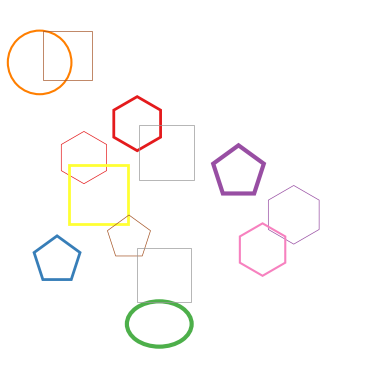[{"shape": "hexagon", "thickness": 0.5, "radius": 0.34, "center": [0.218, 0.591]}, {"shape": "hexagon", "thickness": 2, "radius": 0.35, "center": [0.356, 0.679]}, {"shape": "pentagon", "thickness": 2, "radius": 0.31, "center": [0.148, 0.325]}, {"shape": "oval", "thickness": 3, "radius": 0.42, "center": [0.414, 0.158]}, {"shape": "hexagon", "thickness": 0.5, "radius": 0.38, "center": [0.763, 0.442]}, {"shape": "pentagon", "thickness": 3, "radius": 0.35, "center": [0.619, 0.553]}, {"shape": "circle", "thickness": 1.5, "radius": 0.41, "center": [0.103, 0.838]}, {"shape": "square", "thickness": 2, "radius": 0.38, "center": [0.256, 0.495]}, {"shape": "square", "thickness": 0.5, "radius": 0.32, "center": [0.175, 0.855]}, {"shape": "pentagon", "thickness": 0.5, "radius": 0.29, "center": [0.335, 0.383]}, {"shape": "hexagon", "thickness": 1.5, "radius": 0.34, "center": [0.682, 0.352]}, {"shape": "square", "thickness": 0.5, "radius": 0.35, "center": [0.425, 0.285]}, {"shape": "square", "thickness": 0.5, "radius": 0.36, "center": [0.432, 0.604]}]